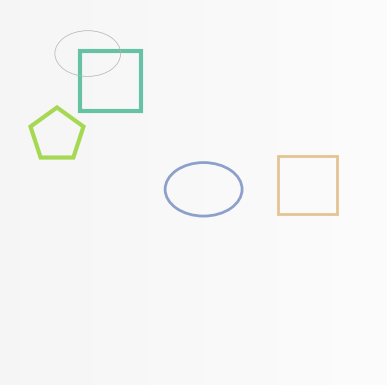[{"shape": "square", "thickness": 3, "radius": 0.39, "center": [0.285, 0.789]}, {"shape": "oval", "thickness": 2, "radius": 0.5, "center": [0.525, 0.508]}, {"shape": "pentagon", "thickness": 3, "radius": 0.36, "center": [0.147, 0.649]}, {"shape": "square", "thickness": 2, "radius": 0.38, "center": [0.793, 0.519]}, {"shape": "oval", "thickness": 0.5, "radius": 0.42, "center": [0.226, 0.861]}]